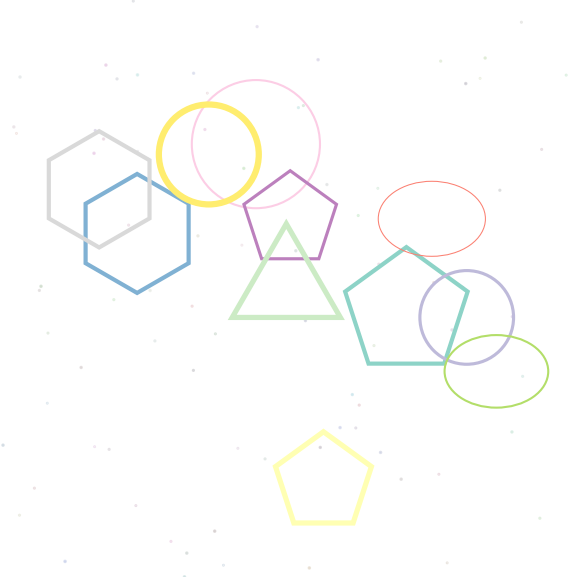[{"shape": "pentagon", "thickness": 2, "radius": 0.56, "center": [0.704, 0.46]}, {"shape": "pentagon", "thickness": 2.5, "radius": 0.44, "center": [0.56, 0.164]}, {"shape": "circle", "thickness": 1.5, "radius": 0.41, "center": [0.808, 0.45]}, {"shape": "oval", "thickness": 0.5, "radius": 0.46, "center": [0.748, 0.62]}, {"shape": "hexagon", "thickness": 2, "radius": 0.52, "center": [0.237, 0.595]}, {"shape": "oval", "thickness": 1, "radius": 0.45, "center": [0.86, 0.356]}, {"shape": "circle", "thickness": 1, "radius": 0.55, "center": [0.443, 0.75]}, {"shape": "hexagon", "thickness": 2, "radius": 0.5, "center": [0.172, 0.671]}, {"shape": "pentagon", "thickness": 1.5, "radius": 0.42, "center": [0.503, 0.619]}, {"shape": "triangle", "thickness": 2.5, "radius": 0.54, "center": [0.496, 0.504]}, {"shape": "circle", "thickness": 3, "radius": 0.43, "center": [0.362, 0.732]}]